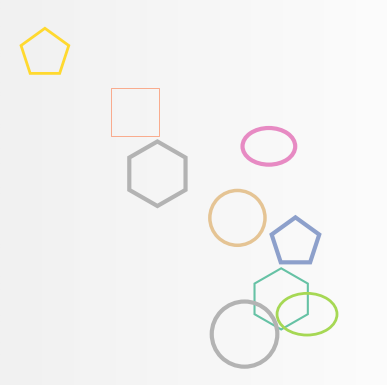[{"shape": "hexagon", "thickness": 1.5, "radius": 0.4, "center": [0.726, 0.224]}, {"shape": "square", "thickness": 0.5, "radius": 0.31, "center": [0.349, 0.708]}, {"shape": "pentagon", "thickness": 3, "radius": 0.32, "center": [0.762, 0.371]}, {"shape": "oval", "thickness": 3, "radius": 0.34, "center": [0.694, 0.62]}, {"shape": "oval", "thickness": 2, "radius": 0.39, "center": [0.792, 0.184]}, {"shape": "pentagon", "thickness": 2, "radius": 0.32, "center": [0.116, 0.862]}, {"shape": "circle", "thickness": 2.5, "radius": 0.36, "center": [0.613, 0.434]}, {"shape": "circle", "thickness": 3, "radius": 0.42, "center": [0.631, 0.132]}, {"shape": "hexagon", "thickness": 3, "radius": 0.42, "center": [0.406, 0.549]}]